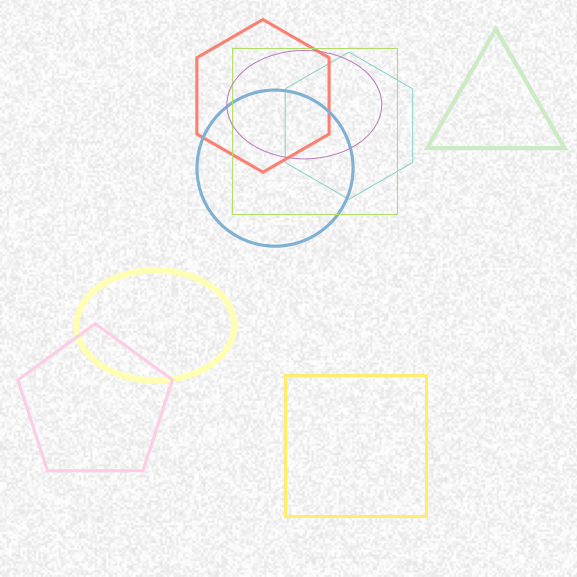[{"shape": "hexagon", "thickness": 0.5, "radius": 0.64, "center": [0.604, 0.781]}, {"shape": "oval", "thickness": 3, "radius": 0.68, "center": [0.269, 0.436]}, {"shape": "hexagon", "thickness": 1.5, "radius": 0.66, "center": [0.455, 0.833]}, {"shape": "circle", "thickness": 1.5, "radius": 0.68, "center": [0.476, 0.708]}, {"shape": "square", "thickness": 0.5, "radius": 0.72, "center": [0.544, 0.772]}, {"shape": "pentagon", "thickness": 1.5, "radius": 0.7, "center": [0.165, 0.298]}, {"shape": "oval", "thickness": 0.5, "radius": 0.67, "center": [0.527, 0.818]}, {"shape": "triangle", "thickness": 2, "radius": 0.69, "center": [0.859, 0.811]}, {"shape": "square", "thickness": 1.5, "radius": 0.61, "center": [0.615, 0.228]}]